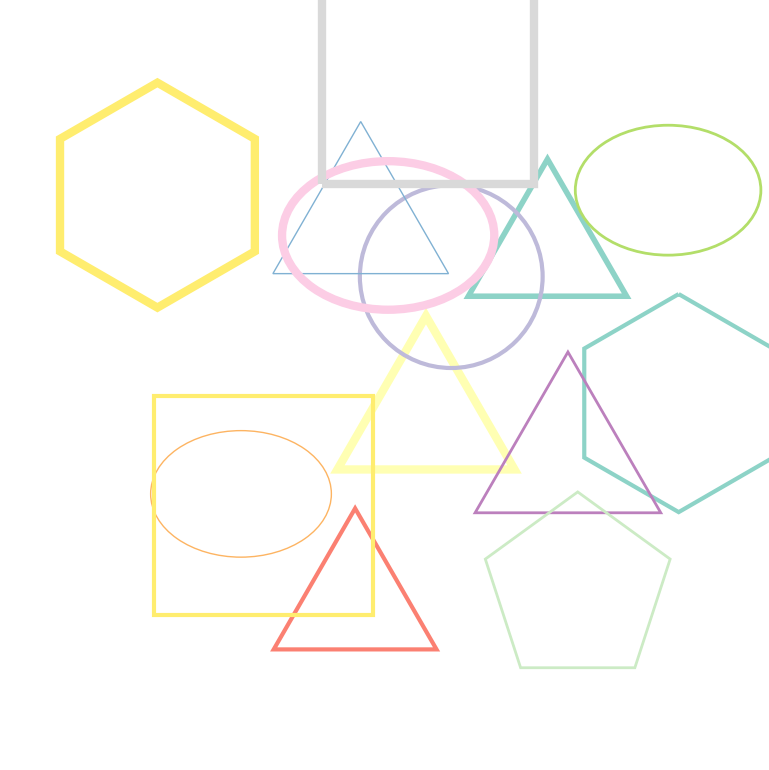[{"shape": "hexagon", "thickness": 1.5, "radius": 0.71, "center": [0.881, 0.477]}, {"shape": "triangle", "thickness": 2, "radius": 0.59, "center": [0.711, 0.675]}, {"shape": "triangle", "thickness": 3, "radius": 0.66, "center": [0.553, 0.457]}, {"shape": "circle", "thickness": 1.5, "radius": 0.59, "center": [0.586, 0.641]}, {"shape": "triangle", "thickness": 1.5, "radius": 0.61, "center": [0.461, 0.218]}, {"shape": "triangle", "thickness": 0.5, "radius": 0.66, "center": [0.468, 0.71]}, {"shape": "oval", "thickness": 0.5, "radius": 0.59, "center": [0.313, 0.359]}, {"shape": "oval", "thickness": 1, "radius": 0.6, "center": [0.868, 0.753]}, {"shape": "oval", "thickness": 3, "radius": 0.69, "center": [0.504, 0.694]}, {"shape": "square", "thickness": 3, "radius": 0.69, "center": [0.556, 0.898]}, {"shape": "triangle", "thickness": 1, "radius": 0.7, "center": [0.738, 0.404]}, {"shape": "pentagon", "thickness": 1, "radius": 0.63, "center": [0.75, 0.235]}, {"shape": "square", "thickness": 1.5, "radius": 0.71, "center": [0.343, 0.344]}, {"shape": "hexagon", "thickness": 3, "radius": 0.73, "center": [0.204, 0.747]}]